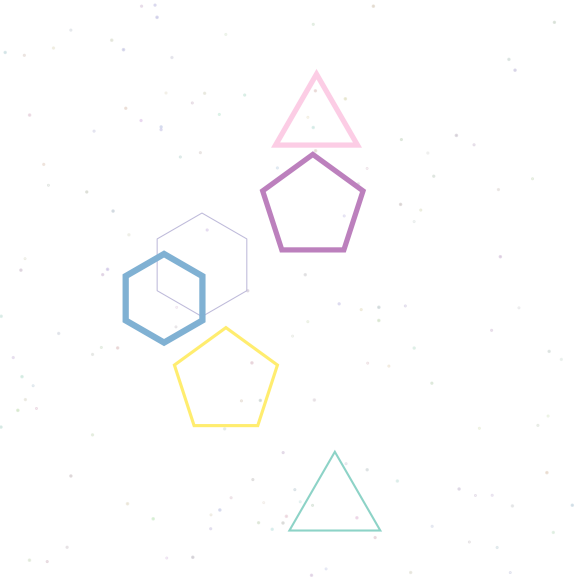[{"shape": "triangle", "thickness": 1, "radius": 0.45, "center": [0.58, 0.126]}, {"shape": "hexagon", "thickness": 0.5, "radius": 0.45, "center": [0.35, 0.541]}, {"shape": "hexagon", "thickness": 3, "radius": 0.38, "center": [0.284, 0.483]}, {"shape": "triangle", "thickness": 2.5, "radius": 0.41, "center": [0.548, 0.789]}, {"shape": "pentagon", "thickness": 2.5, "radius": 0.46, "center": [0.542, 0.64]}, {"shape": "pentagon", "thickness": 1.5, "radius": 0.47, "center": [0.391, 0.338]}]